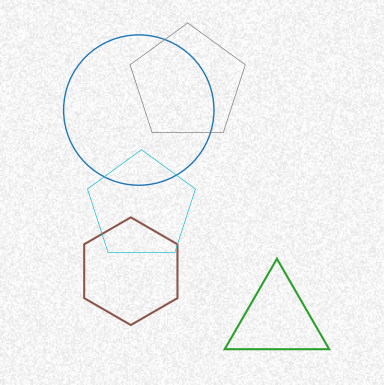[{"shape": "circle", "thickness": 1, "radius": 0.98, "center": [0.36, 0.714]}, {"shape": "triangle", "thickness": 1.5, "radius": 0.78, "center": [0.719, 0.171]}, {"shape": "hexagon", "thickness": 1.5, "radius": 0.7, "center": [0.34, 0.296]}, {"shape": "pentagon", "thickness": 0.5, "radius": 0.79, "center": [0.488, 0.783]}, {"shape": "pentagon", "thickness": 0.5, "radius": 0.74, "center": [0.367, 0.464]}]